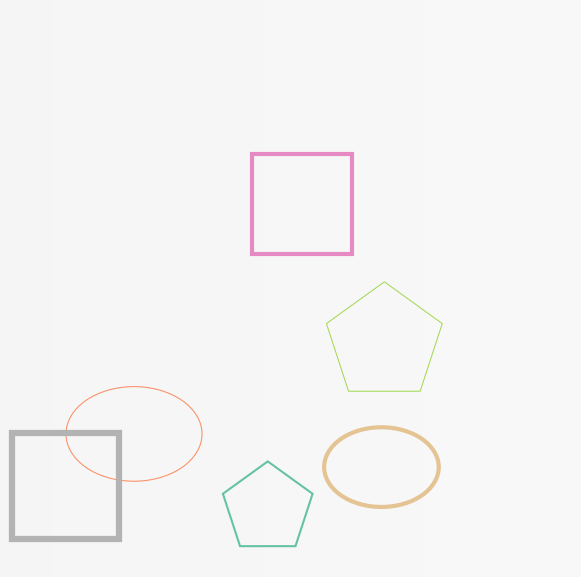[{"shape": "pentagon", "thickness": 1, "radius": 0.41, "center": [0.461, 0.119]}, {"shape": "oval", "thickness": 0.5, "radius": 0.59, "center": [0.231, 0.248]}, {"shape": "square", "thickness": 2, "radius": 0.43, "center": [0.519, 0.646]}, {"shape": "pentagon", "thickness": 0.5, "radius": 0.52, "center": [0.661, 0.406]}, {"shape": "oval", "thickness": 2, "radius": 0.49, "center": [0.656, 0.19]}, {"shape": "square", "thickness": 3, "radius": 0.46, "center": [0.112, 0.157]}]